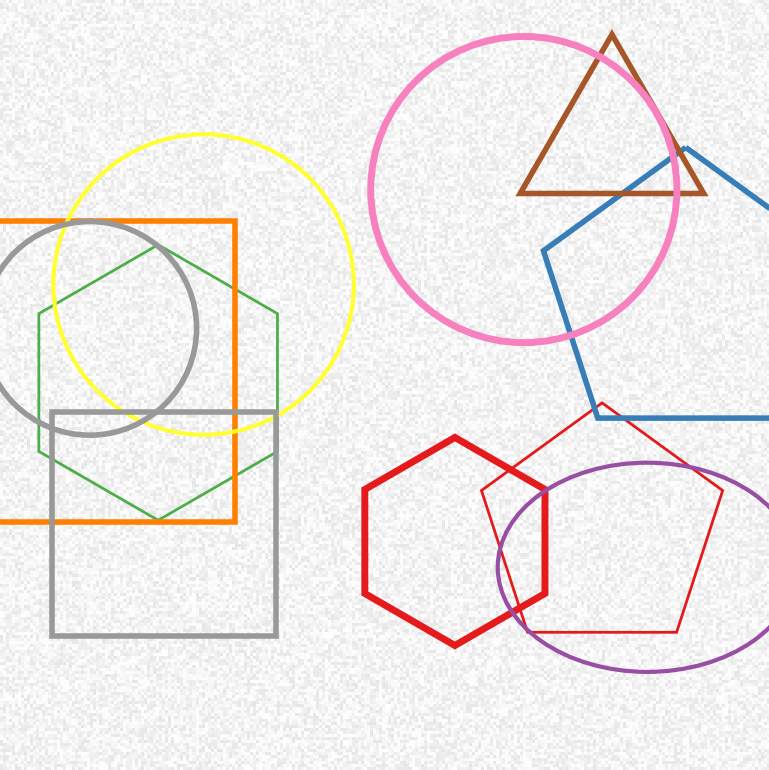[{"shape": "hexagon", "thickness": 2.5, "radius": 0.68, "center": [0.591, 0.297]}, {"shape": "pentagon", "thickness": 1, "radius": 0.82, "center": [0.782, 0.312]}, {"shape": "pentagon", "thickness": 2, "radius": 0.97, "center": [0.891, 0.614]}, {"shape": "hexagon", "thickness": 1, "radius": 0.89, "center": [0.205, 0.503]}, {"shape": "oval", "thickness": 1.5, "radius": 0.97, "center": [0.84, 0.263]}, {"shape": "square", "thickness": 2, "radius": 0.98, "center": [0.11, 0.518]}, {"shape": "circle", "thickness": 1.5, "radius": 0.98, "center": [0.264, 0.63]}, {"shape": "triangle", "thickness": 2, "radius": 0.69, "center": [0.795, 0.818]}, {"shape": "circle", "thickness": 2.5, "radius": 0.99, "center": [0.68, 0.754]}, {"shape": "square", "thickness": 2, "radius": 0.73, "center": [0.212, 0.319]}, {"shape": "circle", "thickness": 2, "radius": 0.69, "center": [0.117, 0.574]}]